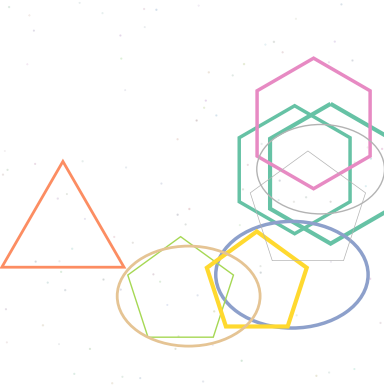[{"shape": "hexagon", "thickness": 3, "radius": 0.91, "center": [0.859, 0.549]}, {"shape": "hexagon", "thickness": 2.5, "radius": 0.83, "center": [0.765, 0.559]}, {"shape": "triangle", "thickness": 2, "radius": 0.92, "center": [0.163, 0.398]}, {"shape": "oval", "thickness": 2.5, "radius": 0.99, "center": [0.758, 0.286]}, {"shape": "hexagon", "thickness": 2.5, "radius": 0.85, "center": [0.815, 0.679]}, {"shape": "pentagon", "thickness": 1, "radius": 0.72, "center": [0.469, 0.241]}, {"shape": "pentagon", "thickness": 3, "radius": 0.68, "center": [0.667, 0.262]}, {"shape": "oval", "thickness": 2, "radius": 0.93, "center": [0.49, 0.231]}, {"shape": "oval", "thickness": 1, "radius": 0.83, "center": [0.833, 0.561]}, {"shape": "pentagon", "thickness": 0.5, "radius": 0.79, "center": [0.8, 0.45]}]